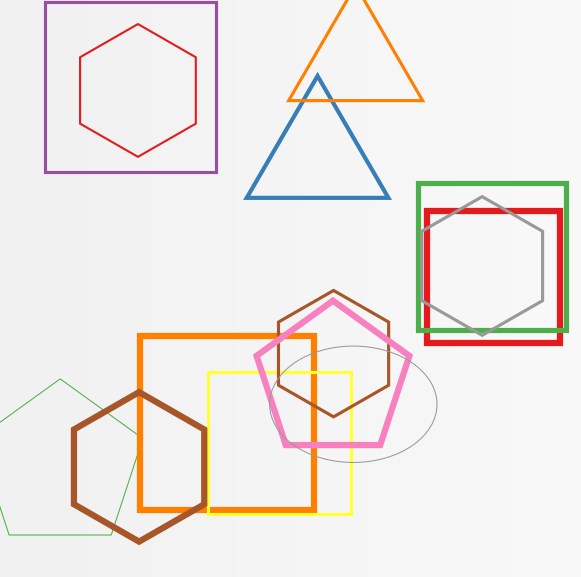[{"shape": "square", "thickness": 3, "radius": 0.57, "center": [0.85, 0.52]}, {"shape": "hexagon", "thickness": 1, "radius": 0.57, "center": [0.237, 0.843]}, {"shape": "triangle", "thickness": 2, "radius": 0.7, "center": [0.546, 0.727]}, {"shape": "square", "thickness": 2.5, "radius": 0.64, "center": [0.846, 0.555]}, {"shape": "pentagon", "thickness": 0.5, "radius": 0.75, "center": [0.104, 0.194]}, {"shape": "square", "thickness": 1.5, "radius": 0.73, "center": [0.224, 0.849]}, {"shape": "square", "thickness": 3, "radius": 0.75, "center": [0.391, 0.267]}, {"shape": "triangle", "thickness": 1.5, "radius": 0.67, "center": [0.612, 0.891]}, {"shape": "square", "thickness": 1.5, "radius": 0.62, "center": [0.482, 0.231]}, {"shape": "hexagon", "thickness": 3, "radius": 0.65, "center": [0.239, 0.191]}, {"shape": "hexagon", "thickness": 1.5, "radius": 0.55, "center": [0.574, 0.387]}, {"shape": "pentagon", "thickness": 3, "radius": 0.69, "center": [0.573, 0.34]}, {"shape": "oval", "thickness": 0.5, "radius": 0.72, "center": [0.608, 0.299]}, {"shape": "hexagon", "thickness": 1.5, "radius": 0.6, "center": [0.83, 0.539]}]